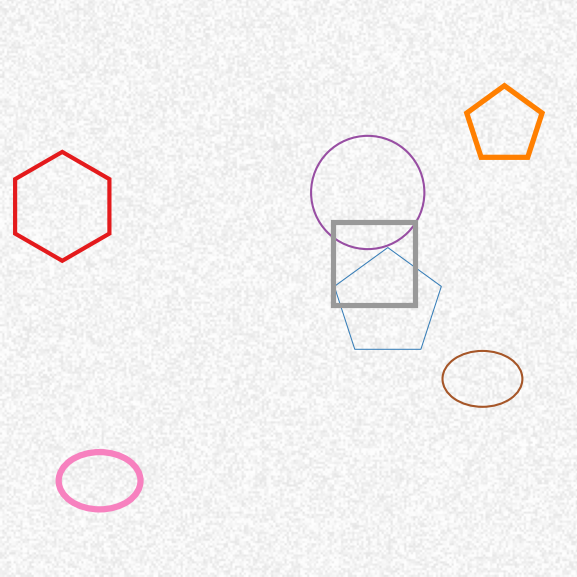[{"shape": "hexagon", "thickness": 2, "radius": 0.47, "center": [0.108, 0.642]}, {"shape": "pentagon", "thickness": 0.5, "radius": 0.49, "center": [0.672, 0.473]}, {"shape": "circle", "thickness": 1, "radius": 0.49, "center": [0.637, 0.666]}, {"shape": "pentagon", "thickness": 2.5, "radius": 0.34, "center": [0.873, 0.782]}, {"shape": "oval", "thickness": 1, "radius": 0.35, "center": [0.835, 0.343]}, {"shape": "oval", "thickness": 3, "radius": 0.35, "center": [0.172, 0.167]}, {"shape": "square", "thickness": 2.5, "radius": 0.36, "center": [0.647, 0.543]}]